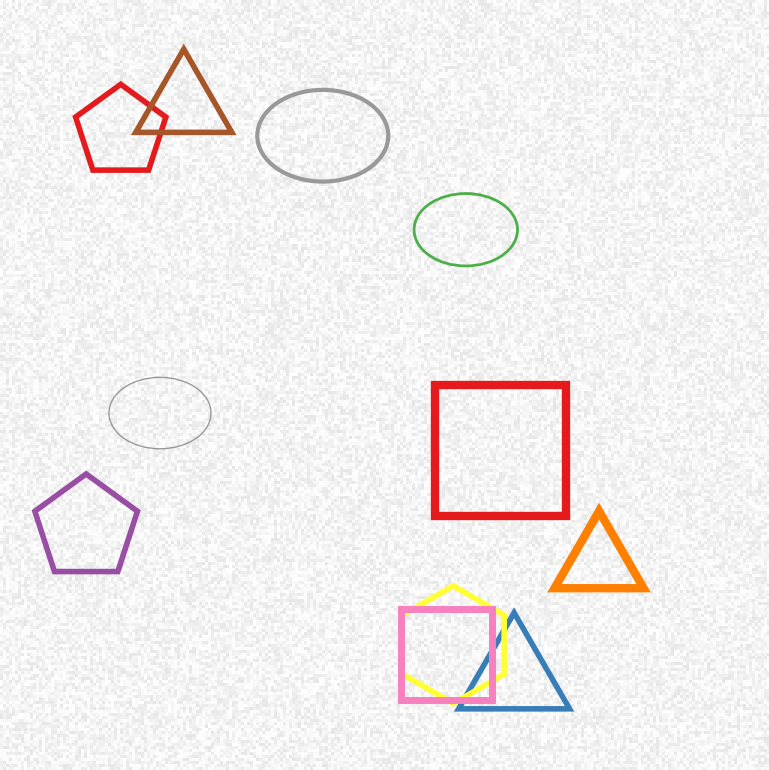[{"shape": "square", "thickness": 3, "radius": 0.42, "center": [0.65, 0.415]}, {"shape": "pentagon", "thickness": 2, "radius": 0.31, "center": [0.157, 0.829]}, {"shape": "triangle", "thickness": 2, "radius": 0.42, "center": [0.668, 0.121]}, {"shape": "oval", "thickness": 1, "radius": 0.34, "center": [0.605, 0.702]}, {"shape": "pentagon", "thickness": 2, "radius": 0.35, "center": [0.112, 0.314]}, {"shape": "triangle", "thickness": 3, "radius": 0.33, "center": [0.778, 0.269]}, {"shape": "hexagon", "thickness": 2, "radius": 0.38, "center": [0.589, 0.163]}, {"shape": "triangle", "thickness": 2, "radius": 0.36, "center": [0.239, 0.864]}, {"shape": "square", "thickness": 2.5, "radius": 0.29, "center": [0.58, 0.15]}, {"shape": "oval", "thickness": 0.5, "radius": 0.33, "center": [0.208, 0.464]}, {"shape": "oval", "thickness": 1.5, "radius": 0.43, "center": [0.419, 0.824]}]